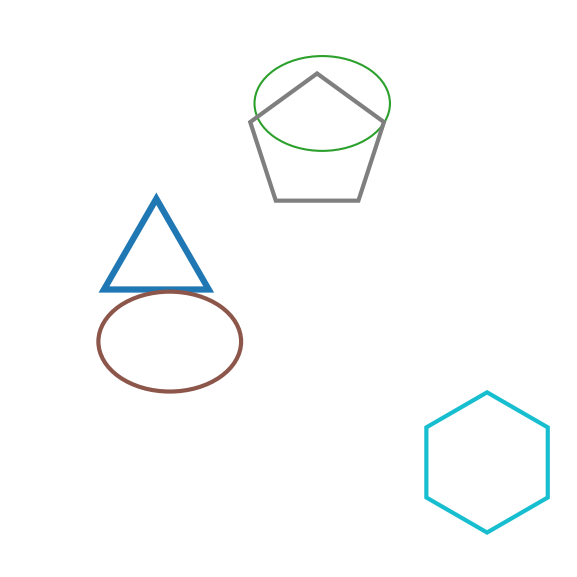[{"shape": "triangle", "thickness": 3, "radius": 0.52, "center": [0.271, 0.55]}, {"shape": "oval", "thickness": 1, "radius": 0.59, "center": [0.558, 0.82]}, {"shape": "oval", "thickness": 2, "radius": 0.62, "center": [0.294, 0.408]}, {"shape": "pentagon", "thickness": 2, "radius": 0.61, "center": [0.549, 0.75]}, {"shape": "hexagon", "thickness": 2, "radius": 0.61, "center": [0.843, 0.198]}]